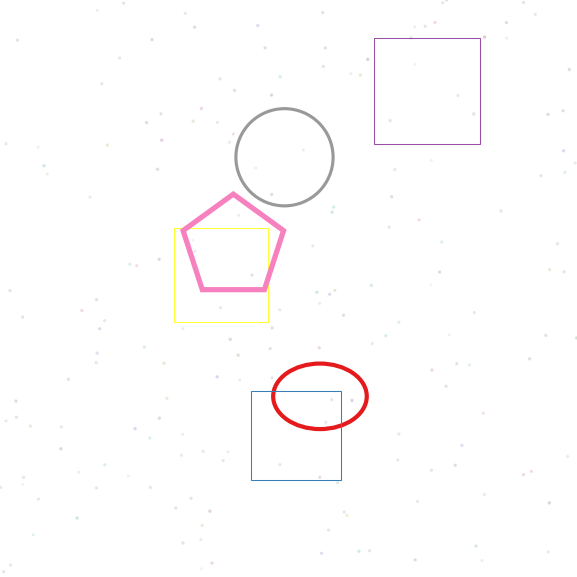[{"shape": "oval", "thickness": 2, "radius": 0.41, "center": [0.554, 0.313]}, {"shape": "square", "thickness": 0.5, "radius": 0.39, "center": [0.513, 0.245]}, {"shape": "square", "thickness": 0.5, "radius": 0.46, "center": [0.739, 0.842]}, {"shape": "square", "thickness": 0.5, "radius": 0.4, "center": [0.383, 0.523]}, {"shape": "pentagon", "thickness": 2.5, "radius": 0.46, "center": [0.404, 0.572]}, {"shape": "circle", "thickness": 1.5, "radius": 0.42, "center": [0.493, 0.727]}]